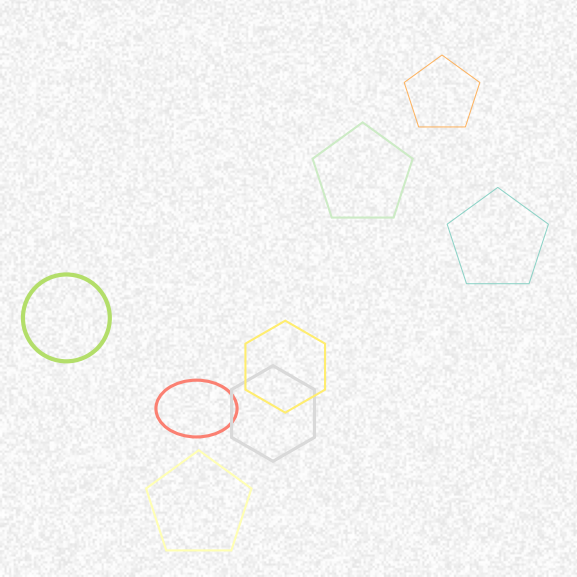[{"shape": "pentagon", "thickness": 0.5, "radius": 0.46, "center": [0.862, 0.582]}, {"shape": "pentagon", "thickness": 1, "radius": 0.48, "center": [0.344, 0.124]}, {"shape": "oval", "thickness": 1.5, "radius": 0.35, "center": [0.34, 0.292]}, {"shape": "pentagon", "thickness": 0.5, "radius": 0.34, "center": [0.765, 0.835]}, {"shape": "circle", "thickness": 2, "radius": 0.38, "center": [0.115, 0.449]}, {"shape": "hexagon", "thickness": 1.5, "radius": 0.41, "center": [0.473, 0.283]}, {"shape": "pentagon", "thickness": 1, "radius": 0.46, "center": [0.628, 0.696]}, {"shape": "hexagon", "thickness": 1, "radius": 0.4, "center": [0.494, 0.364]}]